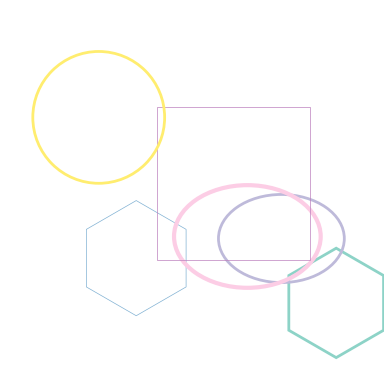[{"shape": "hexagon", "thickness": 2, "radius": 0.71, "center": [0.873, 0.213]}, {"shape": "oval", "thickness": 2, "radius": 0.82, "center": [0.731, 0.38]}, {"shape": "hexagon", "thickness": 0.5, "radius": 0.75, "center": [0.354, 0.329]}, {"shape": "oval", "thickness": 3, "radius": 0.95, "center": [0.642, 0.386]}, {"shape": "square", "thickness": 0.5, "radius": 0.99, "center": [0.606, 0.524]}, {"shape": "circle", "thickness": 2, "radius": 0.86, "center": [0.256, 0.695]}]